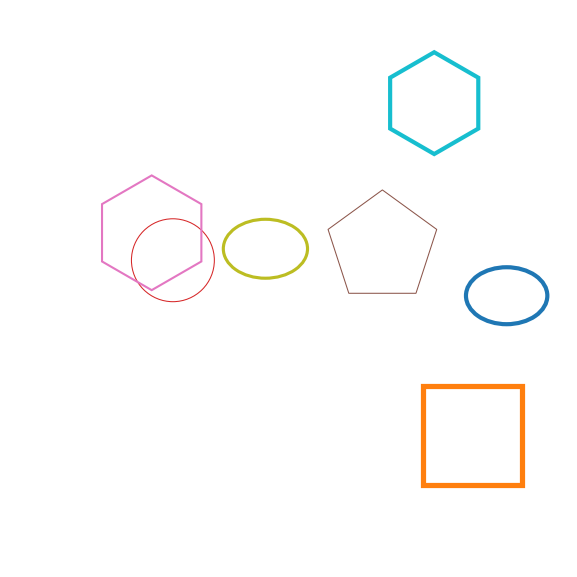[{"shape": "oval", "thickness": 2, "radius": 0.35, "center": [0.877, 0.487]}, {"shape": "square", "thickness": 2.5, "radius": 0.43, "center": [0.818, 0.244]}, {"shape": "circle", "thickness": 0.5, "radius": 0.36, "center": [0.299, 0.549]}, {"shape": "pentagon", "thickness": 0.5, "radius": 0.49, "center": [0.662, 0.571]}, {"shape": "hexagon", "thickness": 1, "radius": 0.5, "center": [0.263, 0.596]}, {"shape": "oval", "thickness": 1.5, "radius": 0.36, "center": [0.46, 0.568]}, {"shape": "hexagon", "thickness": 2, "radius": 0.44, "center": [0.752, 0.821]}]